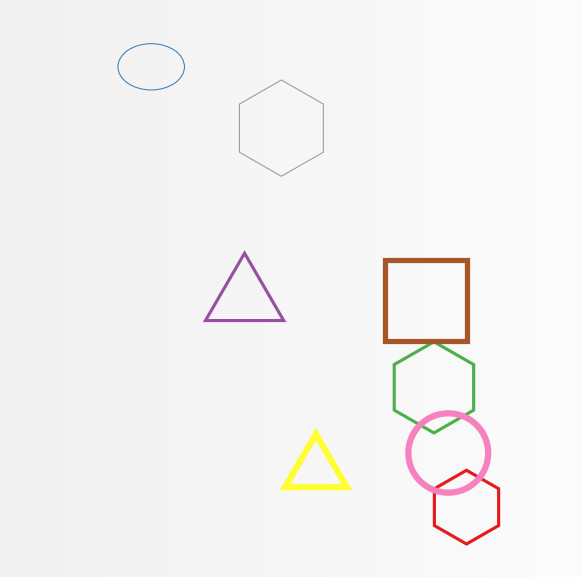[{"shape": "hexagon", "thickness": 1.5, "radius": 0.32, "center": [0.803, 0.121]}, {"shape": "oval", "thickness": 0.5, "radius": 0.29, "center": [0.26, 0.883]}, {"shape": "hexagon", "thickness": 1.5, "radius": 0.39, "center": [0.747, 0.328]}, {"shape": "triangle", "thickness": 1.5, "radius": 0.39, "center": [0.421, 0.483]}, {"shape": "triangle", "thickness": 3, "radius": 0.31, "center": [0.544, 0.186]}, {"shape": "square", "thickness": 2.5, "radius": 0.35, "center": [0.733, 0.479]}, {"shape": "circle", "thickness": 3, "radius": 0.34, "center": [0.771, 0.215]}, {"shape": "hexagon", "thickness": 0.5, "radius": 0.42, "center": [0.484, 0.777]}]